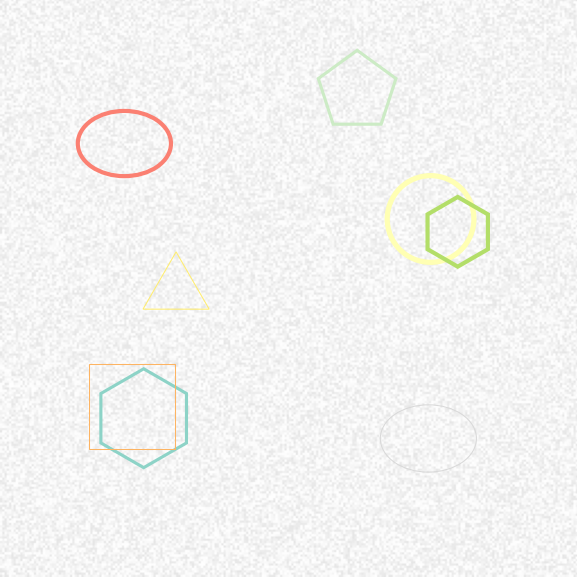[{"shape": "hexagon", "thickness": 1.5, "radius": 0.43, "center": [0.249, 0.275]}, {"shape": "circle", "thickness": 2.5, "radius": 0.38, "center": [0.746, 0.62]}, {"shape": "oval", "thickness": 2, "radius": 0.4, "center": [0.215, 0.751]}, {"shape": "square", "thickness": 0.5, "radius": 0.37, "center": [0.228, 0.295]}, {"shape": "hexagon", "thickness": 2, "radius": 0.3, "center": [0.793, 0.598]}, {"shape": "oval", "thickness": 0.5, "radius": 0.42, "center": [0.742, 0.24]}, {"shape": "pentagon", "thickness": 1.5, "radius": 0.35, "center": [0.618, 0.841]}, {"shape": "triangle", "thickness": 0.5, "radius": 0.33, "center": [0.305, 0.497]}]